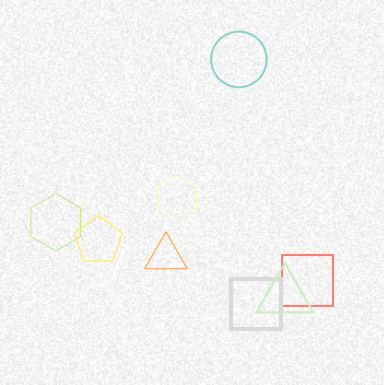[{"shape": "circle", "thickness": 1.5, "radius": 0.36, "center": [0.62, 0.846]}, {"shape": "hexagon", "thickness": 0.5, "radius": 0.29, "center": [0.461, 0.485]}, {"shape": "square", "thickness": 1.5, "radius": 0.33, "center": [0.798, 0.273]}, {"shape": "triangle", "thickness": 1, "radius": 0.32, "center": [0.431, 0.334]}, {"shape": "hexagon", "thickness": 0.5, "radius": 0.37, "center": [0.145, 0.423]}, {"shape": "square", "thickness": 3, "radius": 0.32, "center": [0.665, 0.211]}, {"shape": "triangle", "thickness": 1.5, "radius": 0.43, "center": [0.74, 0.231]}, {"shape": "pentagon", "thickness": 1, "radius": 0.33, "center": [0.255, 0.375]}]